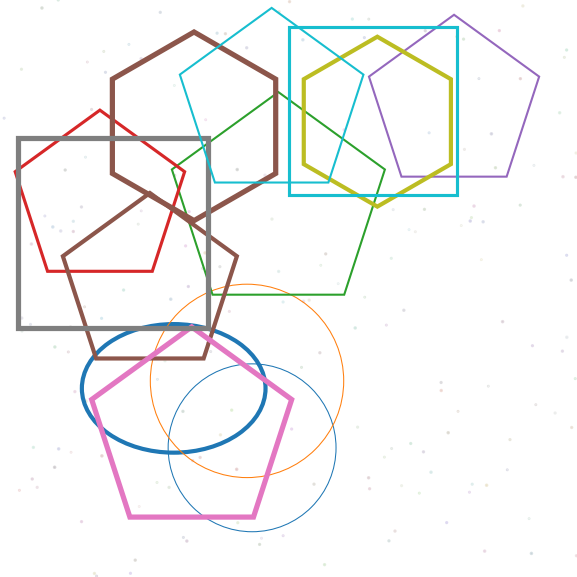[{"shape": "oval", "thickness": 2, "radius": 0.8, "center": [0.301, 0.327]}, {"shape": "circle", "thickness": 0.5, "radius": 0.73, "center": [0.437, 0.224]}, {"shape": "circle", "thickness": 0.5, "radius": 0.84, "center": [0.428, 0.34]}, {"shape": "pentagon", "thickness": 1, "radius": 0.97, "center": [0.482, 0.646]}, {"shape": "pentagon", "thickness": 1.5, "radius": 0.77, "center": [0.173, 0.654]}, {"shape": "pentagon", "thickness": 1, "radius": 0.77, "center": [0.786, 0.819]}, {"shape": "pentagon", "thickness": 2, "radius": 0.79, "center": [0.26, 0.507]}, {"shape": "hexagon", "thickness": 2.5, "radius": 0.82, "center": [0.336, 0.78]}, {"shape": "pentagon", "thickness": 2.5, "radius": 0.91, "center": [0.332, 0.251]}, {"shape": "square", "thickness": 2.5, "radius": 0.82, "center": [0.196, 0.595]}, {"shape": "hexagon", "thickness": 2, "radius": 0.74, "center": [0.653, 0.788]}, {"shape": "square", "thickness": 1.5, "radius": 0.73, "center": [0.646, 0.806]}, {"shape": "pentagon", "thickness": 1, "radius": 0.84, "center": [0.47, 0.818]}]